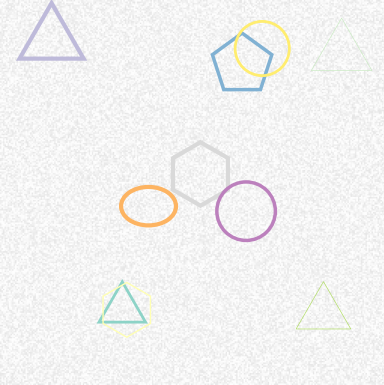[{"shape": "triangle", "thickness": 2, "radius": 0.35, "center": [0.318, 0.198]}, {"shape": "hexagon", "thickness": 1, "radius": 0.36, "center": [0.329, 0.195]}, {"shape": "triangle", "thickness": 3, "radius": 0.48, "center": [0.134, 0.896]}, {"shape": "pentagon", "thickness": 2.5, "radius": 0.41, "center": [0.629, 0.833]}, {"shape": "oval", "thickness": 3, "radius": 0.36, "center": [0.386, 0.465]}, {"shape": "triangle", "thickness": 0.5, "radius": 0.41, "center": [0.84, 0.187]}, {"shape": "hexagon", "thickness": 3, "radius": 0.41, "center": [0.521, 0.548]}, {"shape": "circle", "thickness": 2.5, "radius": 0.38, "center": [0.639, 0.451]}, {"shape": "triangle", "thickness": 0.5, "radius": 0.45, "center": [0.887, 0.862]}, {"shape": "circle", "thickness": 2, "radius": 0.35, "center": [0.681, 0.874]}]